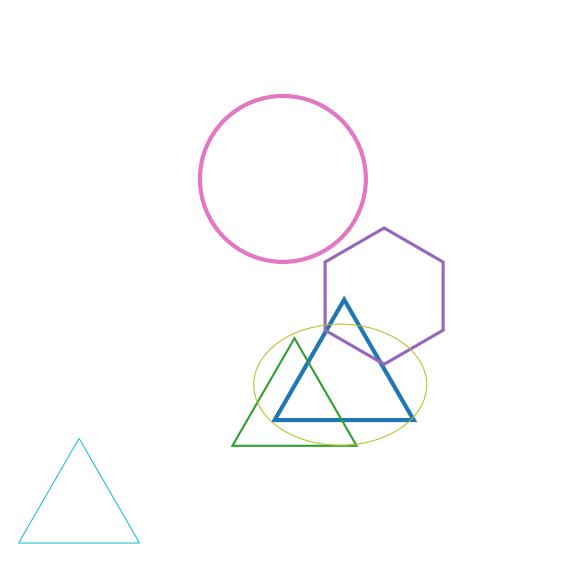[{"shape": "triangle", "thickness": 2, "radius": 0.7, "center": [0.596, 0.341]}, {"shape": "triangle", "thickness": 1, "radius": 0.62, "center": [0.51, 0.289]}, {"shape": "hexagon", "thickness": 1.5, "radius": 0.59, "center": [0.665, 0.486]}, {"shape": "circle", "thickness": 2, "radius": 0.72, "center": [0.49, 0.689]}, {"shape": "oval", "thickness": 0.5, "radius": 0.75, "center": [0.589, 0.333]}, {"shape": "triangle", "thickness": 0.5, "radius": 0.6, "center": [0.137, 0.119]}]